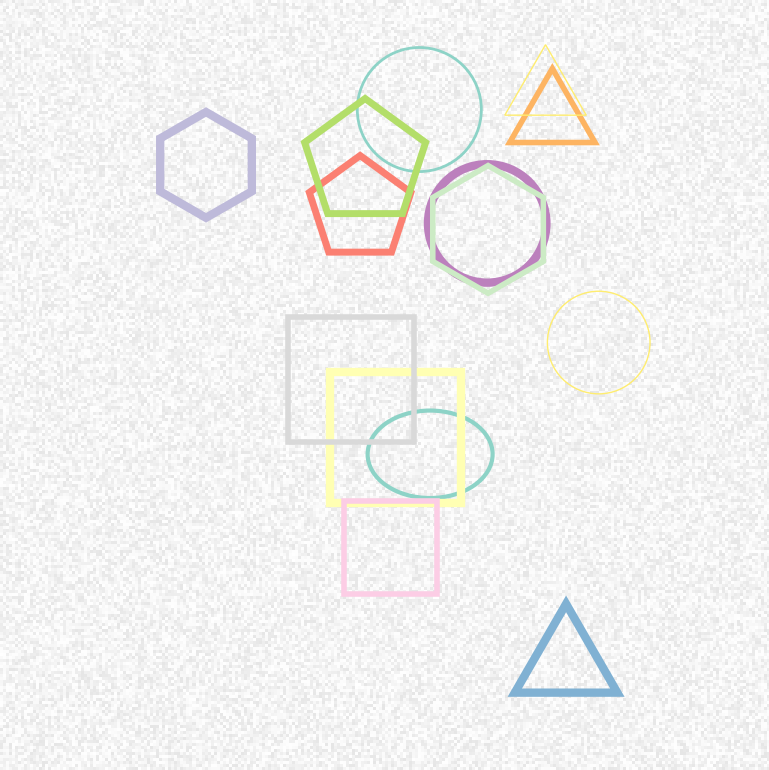[{"shape": "circle", "thickness": 1, "radius": 0.4, "center": [0.545, 0.858]}, {"shape": "oval", "thickness": 1.5, "radius": 0.41, "center": [0.559, 0.41]}, {"shape": "square", "thickness": 3, "radius": 0.43, "center": [0.514, 0.431]}, {"shape": "hexagon", "thickness": 3, "radius": 0.34, "center": [0.268, 0.786]}, {"shape": "pentagon", "thickness": 2.5, "radius": 0.35, "center": [0.468, 0.729]}, {"shape": "triangle", "thickness": 3, "radius": 0.38, "center": [0.735, 0.139]}, {"shape": "triangle", "thickness": 2, "radius": 0.32, "center": [0.717, 0.847]}, {"shape": "pentagon", "thickness": 2.5, "radius": 0.41, "center": [0.474, 0.789]}, {"shape": "square", "thickness": 2, "radius": 0.3, "center": [0.507, 0.289]}, {"shape": "square", "thickness": 2, "radius": 0.41, "center": [0.456, 0.507]}, {"shape": "circle", "thickness": 3, "radius": 0.38, "center": [0.633, 0.71]}, {"shape": "hexagon", "thickness": 2, "radius": 0.41, "center": [0.634, 0.702]}, {"shape": "circle", "thickness": 0.5, "radius": 0.33, "center": [0.778, 0.555]}, {"shape": "triangle", "thickness": 0.5, "radius": 0.31, "center": [0.708, 0.881]}]